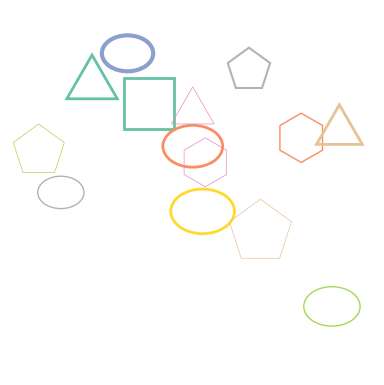[{"shape": "triangle", "thickness": 2, "radius": 0.38, "center": [0.239, 0.781]}, {"shape": "square", "thickness": 2, "radius": 0.33, "center": [0.387, 0.732]}, {"shape": "hexagon", "thickness": 1, "radius": 0.32, "center": [0.782, 0.642]}, {"shape": "oval", "thickness": 2, "radius": 0.39, "center": [0.501, 0.62]}, {"shape": "oval", "thickness": 3, "radius": 0.33, "center": [0.331, 0.861]}, {"shape": "triangle", "thickness": 0.5, "radius": 0.32, "center": [0.501, 0.71]}, {"shape": "hexagon", "thickness": 0.5, "radius": 0.32, "center": [0.533, 0.578]}, {"shape": "pentagon", "thickness": 0.5, "radius": 0.35, "center": [0.101, 0.608]}, {"shape": "oval", "thickness": 1, "radius": 0.37, "center": [0.862, 0.204]}, {"shape": "oval", "thickness": 2, "radius": 0.41, "center": [0.526, 0.451]}, {"shape": "pentagon", "thickness": 0.5, "radius": 0.42, "center": [0.676, 0.398]}, {"shape": "triangle", "thickness": 2, "radius": 0.34, "center": [0.882, 0.659]}, {"shape": "pentagon", "thickness": 1.5, "radius": 0.29, "center": [0.647, 0.818]}, {"shape": "oval", "thickness": 1, "radius": 0.3, "center": [0.158, 0.5]}]